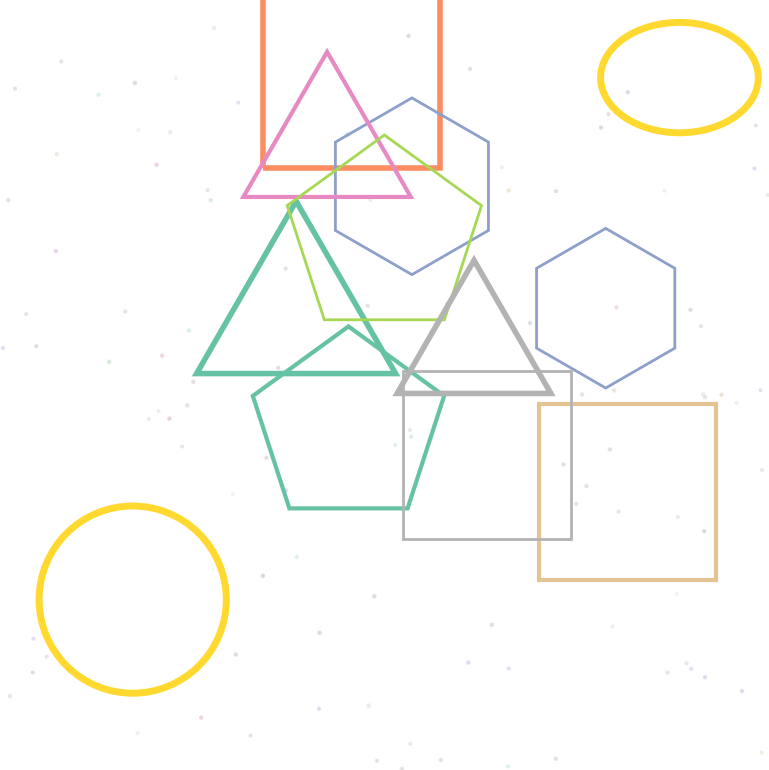[{"shape": "triangle", "thickness": 2, "radius": 0.75, "center": [0.385, 0.589]}, {"shape": "pentagon", "thickness": 1.5, "radius": 0.65, "center": [0.453, 0.445]}, {"shape": "square", "thickness": 2, "radius": 0.57, "center": [0.456, 0.897]}, {"shape": "hexagon", "thickness": 1, "radius": 0.57, "center": [0.535, 0.758]}, {"shape": "hexagon", "thickness": 1, "radius": 0.52, "center": [0.787, 0.6]}, {"shape": "triangle", "thickness": 1.5, "radius": 0.63, "center": [0.425, 0.807]}, {"shape": "pentagon", "thickness": 1, "radius": 0.66, "center": [0.499, 0.692]}, {"shape": "circle", "thickness": 2.5, "radius": 0.61, "center": [0.172, 0.221]}, {"shape": "oval", "thickness": 2.5, "radius": 0.51, "center": [0.882, 0.899]}, {"shape": "square", "thickness": 1.5, "radius": 0.57, "center": [0.815, 0.361]}, {"shape": "triangle", "thickness": 2, "radius": 0.58, "center": [0.616, 0.547]}, {"shape": "square", "thickness": 1, "radius": 0.55, "center": [0.633, 0.409]}]